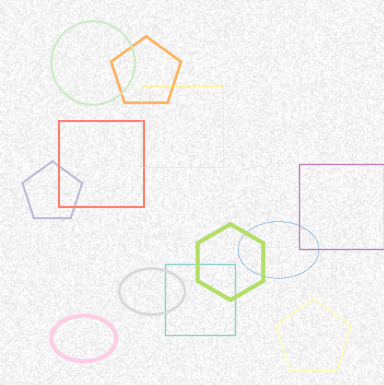[{"shape": "square", "thickness": 1, "radius": 0.46, "center": [0.52, 0.221]}, {"shape": "pentagon", "thickness": 1, "radius": 0.52, "center": [0.815, 0.122]}, {"shape": "pentagon", "thickness": 1.5, "radius": 0.41, "center": [0.136, 0.499]}, {"shape": "square", "thickness": 1.5, "radius": 0.56, "center": [0.263, 0.573]}, {"shape": "oval", "thickness": 0.5, "radius": 0.53, "center": [0.723, 0.351]}, {"shape": "pentagon", "thickness": 2, "radius": 0.48, "center": [0.379, 0.81]}, {"shape": "hexagon", "thickness": 3, "radius": 0.49, "center": [0.599, 0.319]}, {"shape": "oval", "thickness": 3, "radius": 0.42, "center": [0.218, 0.121]}, {"shape": "oval", "thickness": 2, "radius": 0.43, "center": [0.395, 0.243]}, {"shape": "square", "thickness": 1, "radius": 0.55, "center": [0.888, 0.463]}, {"shape": "circle", "thickness": 1.5, "radius": 0.54, "center": [0.242, 0.836]}, {"shape": "square", "thickness": 0.5, "radius": 0.53, "center": [0.473, 0.671]}]